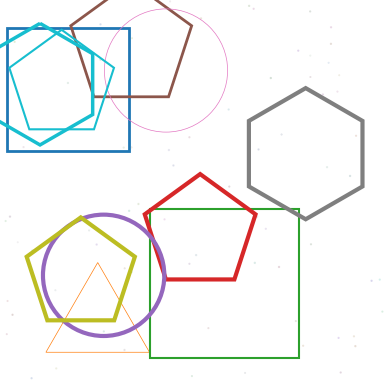[{"shape": "square", "thickness": 2, "radius": 0.79, "center": [0.177, 0.768]}, {"shape": "triangle", "thickness": 0.5, "radius": 0.78, "center": [0.254, 0.163]}, {"shape": "square", "thickness": 1.5, "radius": 0.97, "center": [0.583, 0.264]}, {"shape": "pentagon", "thickness": 3, "radius": 0.76, "center": [0.52, 0.397]}, {"shape": "circle", "thickness": 3, "radius": 0.79, "center": [0.269, 0.285]}, {"shape": "pentagon", "thickness": 2, "radius": 0.83, "center": [0.341, 0.882]}, {"shape": "circle", "thickness": 0.5, "radius": 0.8, "center": [0.431, 0.817]}, {"shape": "hexagon", "thickness": 3, "radius": 0.85, "center": [0.794, 0.601]}, {"shape": "pentagon", "thickness": 3, "radius": 0.74, "center": [0.21, 0.288]}, {"shape": "pentagon", "thickness": 1.5, "radius": 0.71, "center": [0.16, 0.78]}, {"shape": "hexagon", "thickness": 2.5, "radius": 0.79, "center": [0.104, 0.781]}]